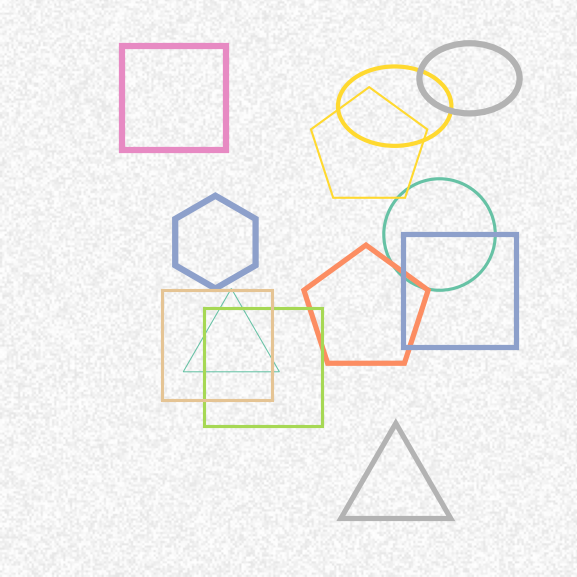[{"shape": "circle", "thickness": 1.5, "radius": 0.48, "center": [0.761, 0.593]}, {"shape": "triangle", "thickness": 0.5, "radius": 0.48, "center": [0.401, 0.403]}, {"shape": "pentagon", "thickness": 2.5, "radius": 0.57, "center": [0.634, 0.462]}, {"shape": "hexagon", "thickness": 3, "radius": 0.4, "center": [0.373, 0.58]}, {"shape": "square", "thickness": 2.5, "radius": 0.49, "center": [0.796, 0.496]}, {"shape": "square", "thickness": 3, "radius": 0.45, "center": [0.301, 0.829]}, {"shape": "square", "thickness": 1.5, "radius": 0.51, "center": [0.455, 0.364]}, {"shape": "oval", "thickness": 2, "radius": 0.49, "center": [0.683, 0.815]}, {"shape": "pentagon", "thickness": 1, "radius": 0.53, "center": [0.639, 0.742]}, {"shape": "square", "thickness": 1.5, "radius": 0.48, "center": [0.375, 0.402]}, {"shape": "oval", "thickness": 3, "radius": 0.43, "center": [0.813, 0.864]}, {"shape": "triangle", "thickness": 2.5, "radius": 0.55, "center": [0.685, 0.156]}]